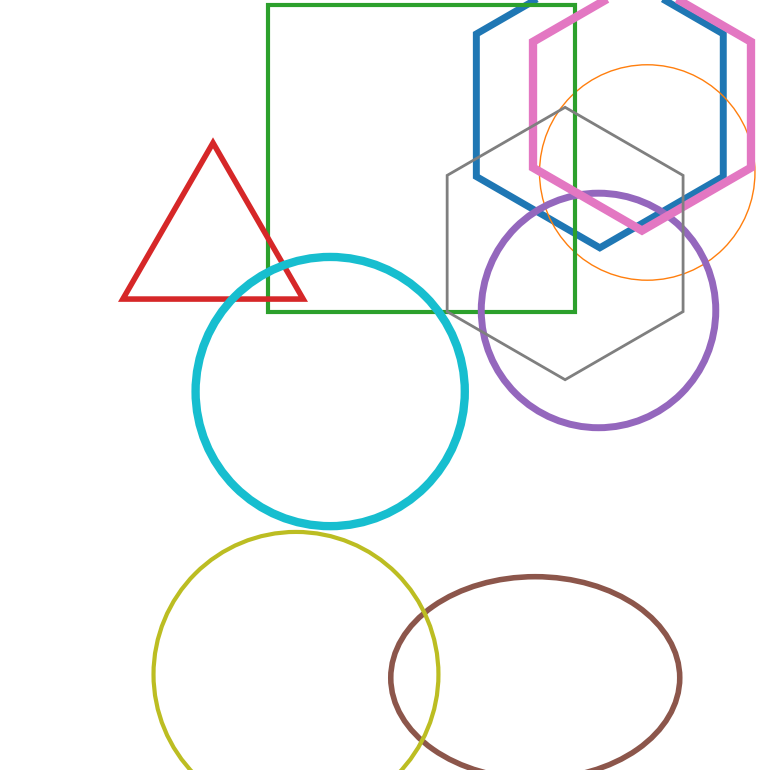[{"shape": "hexagon", "thickness": 2.5, "radius": 0.93, "center": [0.779, 0.863]}, {"shape": "circle", "thickness": 0.5, "radius": 0.7, "center": [0.841, 0.776]}, {"shape": "square", "thickness": 1.5, "radius": 1.0, "center": [0.547, 0.794]}, {"shape": "triangle", "thickness": 2, "radius": 0.68, "center": [0.277, 0.679]}, {"shape": "circle", "thickness": 2.5, "radius": 0.76, "center": [0.777, 0.597]}, {"shape": "oval", "thickness": 2, "radius": 0.94, "center": [0.695, 0.12]}, {"shape": "hexagon", "thickness": 3, "radius": 0.82, "center": [0.834, 0.864]}, {"shape": "hexagon", "thickness": 1, "radius": 0.88, "center": [0.734, 0.684]}, {"shape": "circle", "thickness": 1.5, "radius": 0.93, "center": [0.384, 0.124]}, {"shape": "circle", "thickness": 3, "radius": 0.87, "center": [0.429, 0.491]}]